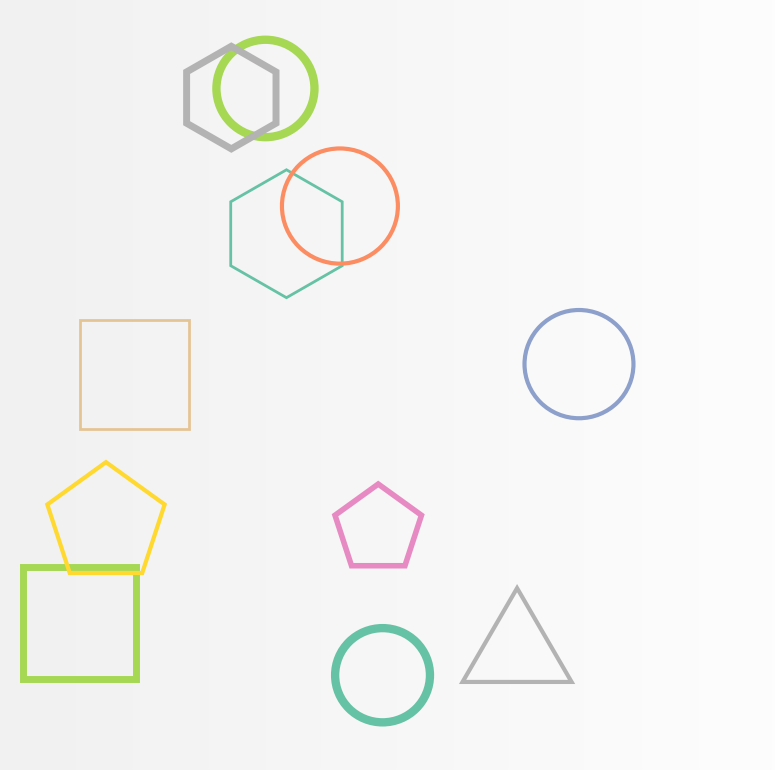[{"shape": "circle", "thickness": 3, "radius": 0.31, "center": [0.494, 0.123]}, {"shape": "hexagon", "thickness": 1, "radius": 0.42, "center": [0.37, 0.696]}, {"shape": "circle", "thickness": 1.5, "radius": 0.37, "center": [0.439, 0.732]}, {"shape": "circle", "thickness": 1.5, "radius": 0.35, "center": [0.747, 0.527]}, {"shape": "pentagon", "thickness": 2, "radius": 0.29, "center": [0.488, 0.313]}, {"shape": "square", "thickness": 2.5, "radius": 0.36, "center": [0.103, 0.191]}, {"shape": "circle", "thickness": 3, "radius": 0.32, "center": [0.343, 0.885]}, {"shape": "pentagon", "thickness": 1.5, "radius": 0.4, "center": [0.137, 0.32]}, {"shape": "square", "thickness": 1, "radius": 0.35, "center": [0.174, 0.513]}, {"shape": "triangle", "thickness": 1.5, "radius": 0.41, "center": [0.667, 0.155]}, {"shape": "hexagon", "thickness": 2.5, "radius": 0.33, "center": [0.298, 0.873]}]